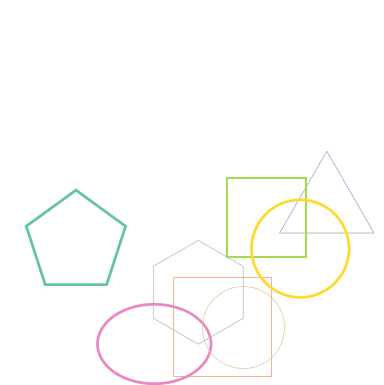[{"shape": "pentagon", "thickness": 2, "radius": 0.68, "center": [0.197, 0.37]}, {"shape": "square", "thickness": 0.5, "radius": 0.64, "center": [0.577, 0.151]}, {"shape": "triangle", "thickness": 0.5, "radius": 0.71, "center": [0.849, 0.466]}, {"shape": "oval", "thickness": 2, "radius": 0.74, "center": [0.401, 0.106]}, {"shape": "square", "thickness": 1.5, "radius": 0.52, "center": [0.692, 0.435]}, {"shape": "circle", "thickness": 2, "radius": 0.63, "center": [0.78, 0.354]}, {"shape": "circle", "thickness": 0.5, "radius": 0.53, "center": [0.632, 0.149]}, {"shape": "hexagon", "thickness": 0.5, "radius": 0.67, "center": [0.515, 0.241]}]